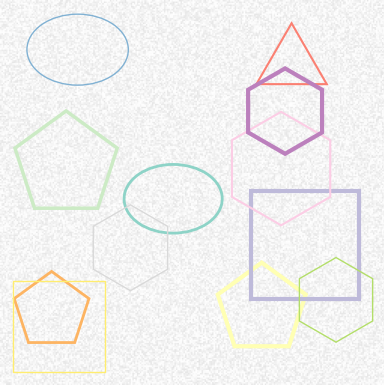[{"shape": "oval", "thickness": 2, "radius": 0.64, "center": [0.45, 0.484]}, {"shape": "pentagon", "thickness": 3, "radius": 0.6, "center": [0.68, 0.198]}, {"shape": "square", "thickness": 3, "radius": 0.7, "center": [0.792, 0.364]}, {"shape": "triangle", "thickness": 1.5, "radius": 0.53, "center": [0.757, 0.834]}, {"shape": "oval", "thickness": 1, "radius": 0.66, "center": [0.202, 0.871]}, {"shape": "pentagon", "thickness": 2, "radius": 0.51, "center": [0.134, 0.193]}, {"shape": "hexagon", "thickness": 1, "radius": 0.55, "center": [0.873, 0.221]}, {"shape": "hexagon", "thickness": 1.5, "radius": 0.74, "center": [0.73, 0.562]}, {"shape": "hexagon", "thickness": 1, "radius": 0.56, "center": [0.339, 0.356]}, {"shape": "hexagon", "thickness": 3, "radius": 0.55, "center": [0.74, 0.711]}, {"shape": "pentagon", "thickness": 2.5, "radius": 0.7, "center": [0.172, 0.572]}, {"shape": "square", "thickness": 1, "radius": 0.6, "center": [0.154, 0.152]}]